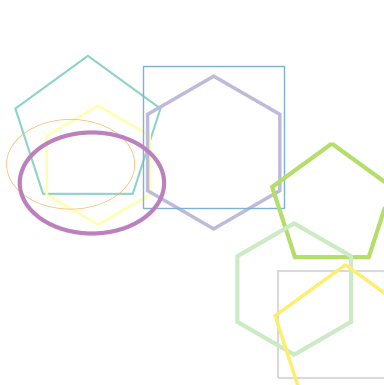[{"shape": "pentagon", "thickness": 1.5, "radius": 0.99, "center": [0.228, 0.657]}, {"shape": "hexagon", "thickness": 2, "radius": 0.77, "center": [0.255, 0.571]}, {"shape": "hexagon", "thickness": 2.5, "radius": 0.99, "center": [0.555, 0.604]}, {"shape": "square", "thickness": 1, "radius": 0.92, "center": [0.556, 0.644]}, {"shape": "oval", "thickness": 0.5, "radius": 0.83, "center": [0.183, 0.573]}, {"shape": "pentagon", "thickness": 3, "radius": 0.82, "center": [0.862, 0.464]}, {"shape": "square", "thickness": 1.5, "radius": 0.7, "center": [0.861, 0.158]}, {"shape": "oval", "thickness": 3, "radius": 0.94, "center": [0.239, 0.525]}, {"shape": "hexagon", "thickness": 3, "radius": 0.85, "center": [0.764, 0.249]}, {"shape": "pentagon", "thickness": 2.5, "radius": 0.96, "center": [0.897, 0.12]}]